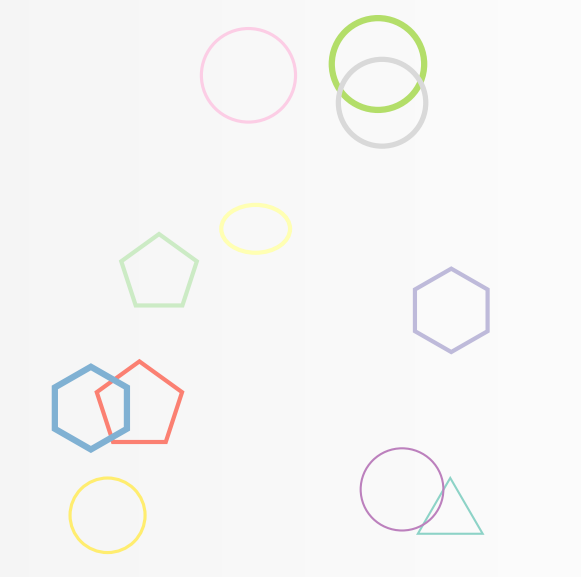[{"shape": "triangle", "thickness": 1, "radius": 0.32, "center": [0.775, 0.107]}, {"shape": "oval", "thickness": 2, "radius": 0.3, "center": [0.44, 0.603]}, {"shape": "hexagon", "thickness": 2, "radius": 0.36, "center": [0.776, 0.462]}, {"shape": "pentagon", "thickness": 2, "radius": 0.39, "center": [0.24, 0.296]}, {"shape": "hexagon", "thickness": 3, "radius": 0.36, "center": [0.156, 0.292]}, {"shape": "circle", "thickness": 3, "radius": 0.4, "center": [0.65, 0.888]}, {"shape": "circle", "thickness": 1.5, "radius": 0.4, "center": [0.427, 0.869]}, {"shape": "circle", "thickness": 2.5, "radius": 0.38, "center": [0.657, 0.821]}, {"shape": "circle", "thickness": 1, "radius": 0.36, "center": [0.692, 0.152]}, {"shape": "pentagon", "thickness": 2, "radius": 0.34, "center": [0.274, 0.526]}, {"shape": "circle", "thickness": 1.5, "radius": 0.32, "center": [0.185, 0.107]}]